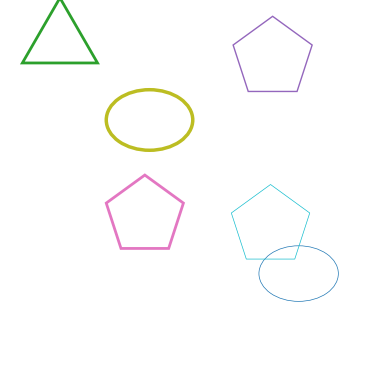[{"shape": "oval", "thickness": 0.5, "radius": 0.52, "center": [0.776, 0.289]}, {"shape": "triangle", "thickness": 2, "radius": 0.56, "center": [0.156, 0.893]}, {"shape": "pentagon", "thickness": 1, "radius": 0.54, "center": [0.708, 0.85]}, {"shape": "pentagon", "thickness": 2, "radius": 0.53, "center": [0.376, 0.44]}, {"shape": "oval", "thickness": 2.5, "radius": 0.56, "center": [0.388, 0.688]}, {"shape": "pentagon", "thickness": 0.5, "radius": 0.54, "center": [0.703, 0.414]}]